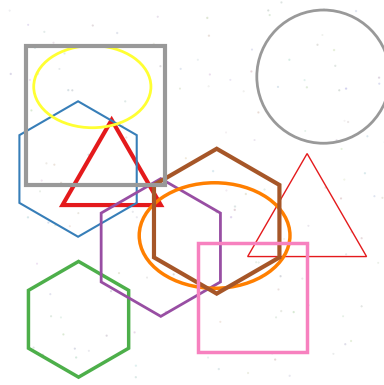[{"shape": "triangle", "thickness": 3, "radius": 0.74, "center": [0.29, 0.541]}, {"shape": "triangle", "thickness": 1, "radius": 0.89, "center": [0.798, 0.423]}, {"shape": "hexagon", "thickness": 1.5, "radius": 0.88, "center": [0.203, 0.561]}, {"shape": "hexagon", "thickness": 2.5, "radius": 0.75, "center": [0.204, 0.171]}, {"shape": "hexagon", "thickness": 2, "radius": 0.89, "center": [0.418, 0.357]}, {"shape": "oval", "thickness": 2.5, "radius": 0.98, "center": [0.557, 0.388]}, {"shape": "oval", "thickness": 2, "radius": 0.76, "center": [0.24, 0.775]}, {"shape": "hexagon", "thickness": 3, "radius": 0.94, "center": [0.563, 0.426]}, {"shape": "square", "thickness": 2.5, "radius": 0.71, "center": [0.656, 0.228]}, {"shape": "square", "thickness": 3, "radius": 0.9, "center": [0.247, 0.701]}, {"shape": "circle", "thickness": 2, "radius": 0.87, "center": [0.84, 0.801]}]